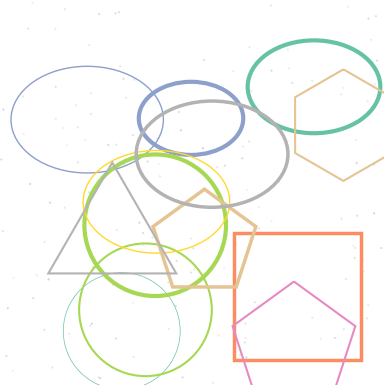[{"shape": "circle", "thickness": 0.5, "radius": 0.76, "center": [0.316, 0.14]}, {"shape": "oval", "thickness": 3, "radius": 0.86, "center": [0.816, 0.775]}, {"shape": "square", "thickness": 2.5, "radius": 0.82, "center": [0.773, 0.229]}, {"shape": "oval", "thickness": 3, "radius": 0.68, "center": [0.496, 0.693]}, {"shape": "oval", "thickness": 1, "radius": 0.99, "center": [0.226, 0.689]}, {"shape": "pentagon", "thickness": 1.5, "radius": 0.84, "center": [0.764, 0.101]}, {"shape": "circle", "thickness": 1.5, "radius": 0.86, "center": [0.378, 0.195]}, {"shape": "circle", "thickness": 3, "radius": 0.92, "center": [0.403, 0.415]}, {"shape": "oval", "thickness": 1, "radius": 0.95, "center": [0.406, 0.476]}, {"shape": "hexagon", "thickness": 1.5, "radius": 0.72, "center": [0.892, 0.675]}, {"shape": "pentagon", "thickness": 2.5, "radius": 0.7, "center": [0.531, 0.368]}, {"shape": "oval", "thickness": 2.5, "radius": 0.99, "center": [0.551, 0.6]}, {"shape": "triangle", "thickness": 1.5, "radius": 0.96, "center": [0.292, 0.386]}]